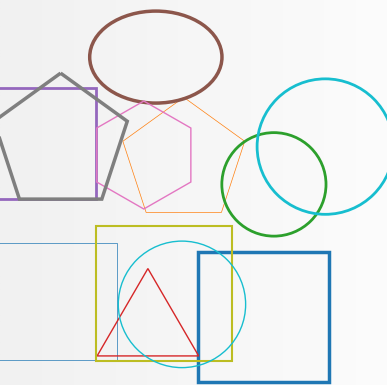[{"shape": "square", "thickness": 0.5, "radius": 0.76, "center": [0.151, 0.217]}, {"shape": "square", "thickness": 2.5, "radius": 0.84, "center": [0.681, 0.176]}, {"shape": "pentagon", "thickness": 0.5, "radius": 0.83, "center": [0.474, 0.582]}, {"shape": "circle", "thickness": 2, "radius": 0.67, "center": [0.707, 0.521]}, {"shape": "triangle", "thickness": 1, "radius": 0.76, "center": [0.382, 0.151]}, {"shape": "square", "thickness": 2, "radius": 0.72, "center": [0.103, 0.627]}, {"shape": "oval", "thickness": 2.5, "radius": 0.85, "center": [0.402, 0.852]}, {"shape": "hexagon", "thickness": 1, "radius": 0.7, "center": [0.371, 0.597]}, {"shape": "pentagon", "thickness": 2.5, "radius": 0.9, "center": [0.156, 0.629]}, {"shape": "square", "thickness": 1.5, "radius": 0.88, "center": [0.423, 0.238]}, {"shape": "circle", "thickness": 2, "radius": 0.88, "center": [0.839, 0.619]}, {"shape": "circle", "thickness": 1, "radius": 0.82, "center": [0.47, 0.209]}]